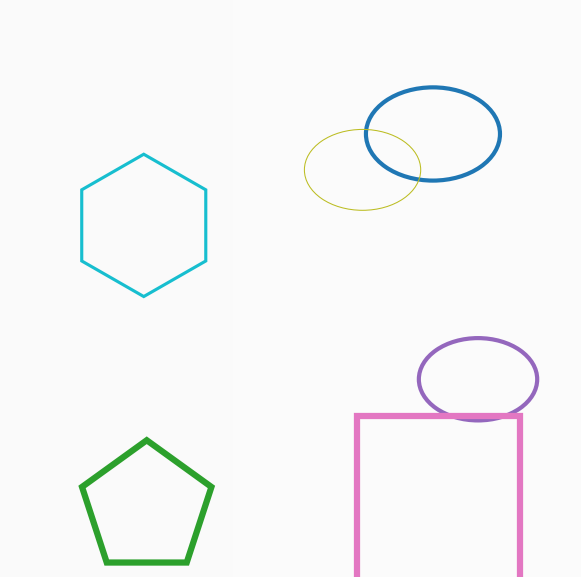[{"shape": "oval", "thickness": 2, "radius": 0.58, "center": [0.745, 0.767]}, {"shape": "pentagon", "thickness": 3, "radius": 0.59, "center": [0.252, 0.12]}, {"shape": "oval", "thickness": 2, "radius": 0.51, "center": [0.822, 0.342]}, {"shape": "square", "thickness": 3, "radius": 0.7, "center": [0.754, 0.138]}, {"shape": "oval", "thickness": 0.5, "radius": 0.5, "center": [0.624, 0.705]}, {"shape": "hexagon", "thickness": 1.5, "radius": 0.62, "center": [0.247, 0.609]}]